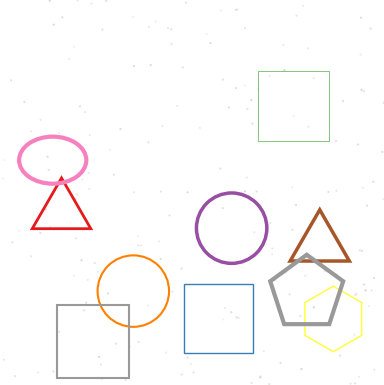[{"shape": "triangle", "thickness": 2, "radius": 0.44, "center": [0.16, 0.45]}, {"shape": "square", "thickness": 1, "radius": 0.45, "center": [0.568, 0.173]}, {"shape": "square", "thickness": 0.5, "radius": 0.46, "center": [0.762, 0.724]}, {"shape": "circle", "thickness": 2.5, "radius": 0.46, "center": [0.602, 0.407]}, {"shape": "circle", "thickness": 1.5, "radius": 0.46, "center": [0.346, 0.244]}, {"shape": "hexagon", "thickness": 1, "radius": 0.43, "center": [0.866, 0.171]}, {"shape": "triangle", "thickness": 2.5, "radius": 0.44, "center": [0.831, 0.366]}, {"shape": "oval", "thickness": 3, "radius": 0.44, "center": [0.137, 0.584]}, {"shape": "pentagon", "thickness": 3, "radius": 0.5, "center": [0.797, 0.239]}, {"shape": "square", "thickness": 1.5, "radius": 0.47, "center": [0.242, 0.113]}]